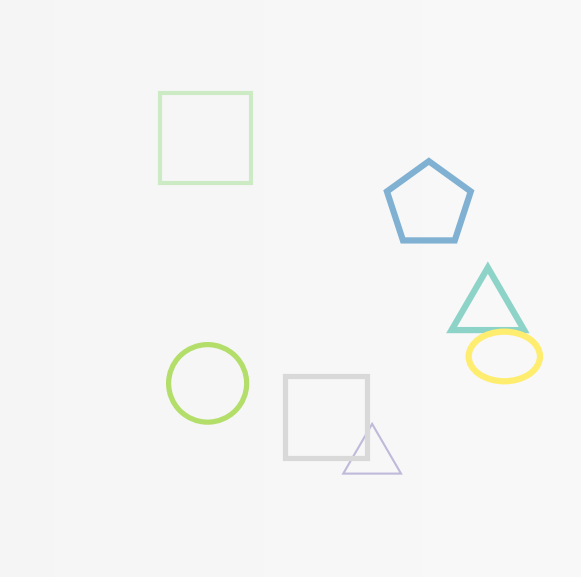[{"shape": "triangle", "thickness": 3, "radius": 0.36, "center": [0.839, 0.464]}, {"shape": "triangle", "thickness": 1, "radius": 0.29, "center": [0.64, 0.208]}, {"shape": "pentagon", "thickness": 3, "radius": 0.38, "center": [0.738, 0.644]}, {"shape": "circle", "thickness": 2.5, "radius": 0.34, "center": [0.357, 0.335]}, {"shape": "square", "thickness": 2.5, "radius": 0.35, "center": [0.561, 0.277]}, {"shape": "square", "thickness": 2, "radius": 0.39, "center": [0.354, 0.76]}, {"shape": "oval", "thickness": 3, "radius": 0.31, "center": [0.868, 0.382]}]